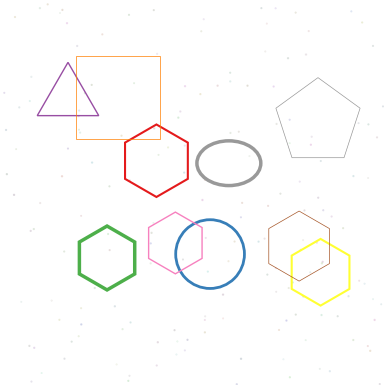[{"shape": "hexagon", "thickness": 1.5, "radius": 0.47, "center": [0.406, 0.583]}, {"shape": "circle", "thickness": 2, "radius": 0.45, "center": [0.546, 0.34]}, {"shape": "hexagon", "thickness": 2.5, "radius": 0.41, "center": [0.278, 0.33]}, {"shape": "triangle", "thickness": 1, "radius": 0.46, "center": [0.177, 0.746]}, {"shape": "square", "thickness": 0.5, "radius": 0.54, "center": [0.306, 0.747]}, {"shape": "hexagon", "thickness": 1.5, "radius": 0.43, "center": [0.833, 0.293]}, {"shape": "hexagon", "thickness": 0.5, "radius": 0.45, "center": [0.777, 0.361]}, {"shape": "hexagon", "thickness": 1, "radius": 0.4, "center": [0.455, 0.369]}, {"shape": "oval", "thickness": 2.5, "radius": 0.41, "center": [0.594, 0.576]}, {"shape": "pentagon", "thickness": 0.5, "radius": 0.57, "center": [0.826, 0.683]}]